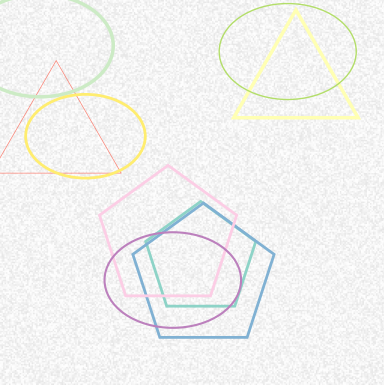[{"shape": "pentagon", "thickness": 2, "radius": 0.75, "center": [0.521, 0.326]}, {"shape": "triangle", "thickness": 2.5, "radius": 0.93, "center": [0.769, 0.788]}, {"shape": "triangle", "thickness": 0.5, "radius": 0.97, "center": [0.146, 0.648]}, {"shape": "pentagon", "thickness": 2, "radius": 0.96, "center": [0.529, 0.28]}, {"shape": "oval", "thickness": 1, "radius": 0.89, "center": [0.747, 0.866]}, {"shape": "pentagon", "thickness": 2, "radius": 0.94, "center": [0.437, 0.383]}, {"shape": "oval", "thickness": 1.5, "radius": 0.89, "center": [0.449, 0.273]}, {"shape": "oval", "thickness": 2.5, "radius": 0.95, "center": [0.104, 0.882]}, {"shape": "oval", "thickness": 2, "radius": 0.78, "center": [0.222, 0.646]}]